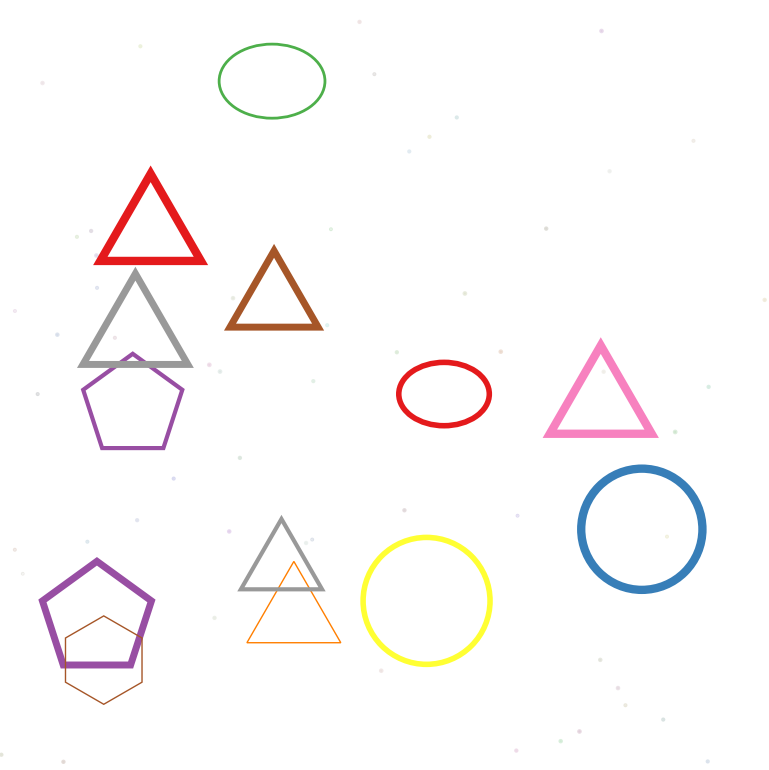[{"shape": "triangle", "thickness": 3, "radius": 0.38, "center": [0.196, 0.699]}, {"shape": "oval", "thickness": 2, "radius": 0.29, "center": [0.577, 0.488]}, {"shape": "circle", "thickness": 3, "radius": 0.39, "center": [0.834, 0.313]}, {"shape": "oval", "thickness": 1, "radius": 0.34, "center": [0.353, 0.895]}, {"shape": "pentagon", "thickness": 2.5, "radius": 0.37, "center": [0.126, 0.197]}, {"shape": "pentagon", "thickness": 1.5, "radius": 0.34, "center": [0.172, 0.473]}, {"shape": "triangle", "thickness": 0.5, "radius": 0.35, "center": [0.382, 0.2]}, {"shape": "circle", "thickness": 2, "radius": 0.41, "center": [0.554, 0.22]}, {"shape": "triangle", "thickness": 2.5, "radius": 0.33, "center": [0.356, 0.608]}, {"shape": "hexagon", "thickness": 0.5, "radius": 0.29, "center": [0.135, 0.143]}, {"shape": "triangle", "thickness": 3, "radius": 0.38, "center": [0.78, 0.475]}, {"shape": "triangle", "thickness": 2.5, "radius": 0.39, "center": [0.176, 0.566]}, {"shape": "triangle", "thickness": 1.5, "radius": 0.3, "center": [0.366, 0.265]}]